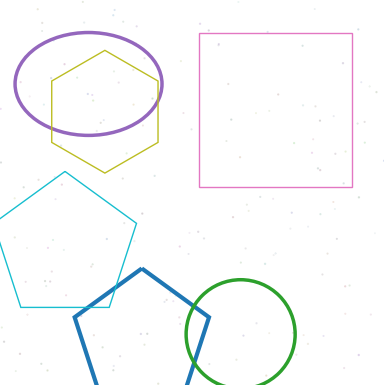[{"shape": "pentagon", "thickness": 3, "radius": 0.92, "center": [0.368, 0.119]}, {"shape": "circle", "thickness": 2.5, "radius": 0.71, "center": [0.625, 0.132]}, {"shape": "oval", "thickness": 2.5, "radius": 0.95, "center": [0.23, 0.782]}, {"shape": "square", "thickness": 1, "radius": 1.0, "center": [0.716, 0.714]}, {"shape": "hexagon", "thickness": 1, "radius": 0.8, "center": [0.272, 0.71]}, {"shape": "pentagon", "thickness": 1, "radius": 0.98, "center": [0.169, 0.36]}]